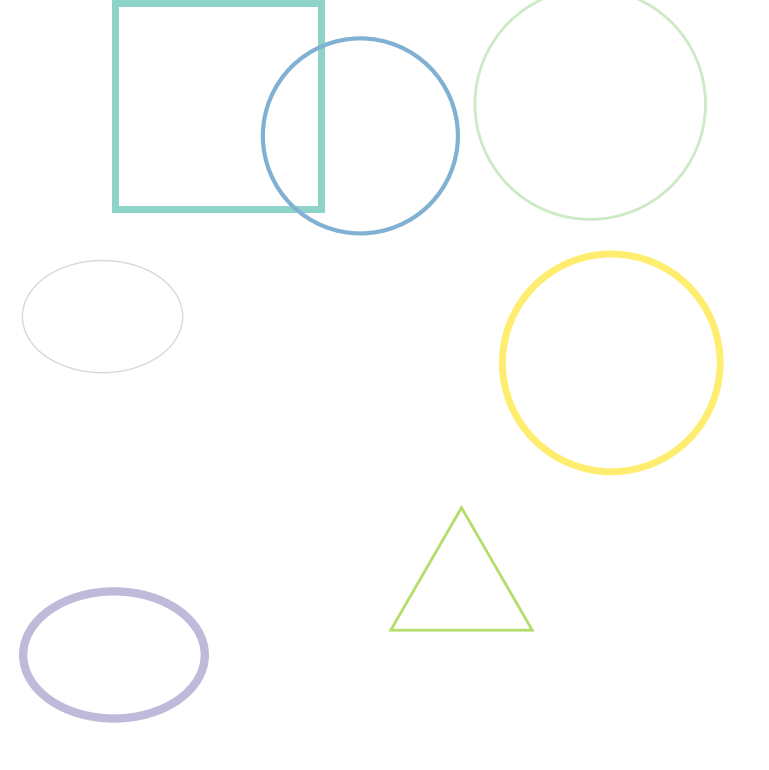[{"shape": "square", "thickness": 2.5, "radius": 0.67, "center": [0.283, 0.863]}, {"shape": "oval", "thickness": 3, "radius": 0.59, "center": [0.148, 0.149]}, {"shape": "circle", "thickness": 1.5, "radius": 0.63, "center": [0.468, 0.824]}, {"shape": "triangle", "thickness": 1, "radius": 0.53, "center": [0.599, 0.235]}, {"shape": "oval", "thickness": 0.5, "radius": 0.52, "center": [0.133, 0.589]}, {"shape": "circle", "thickness": 1, "radius": 0.75, "center": [0.767, 0.865]}, {"shape": "circle", "thickness": 2.5, "radius": 0.71, "center": [0.794, 0.529]}]